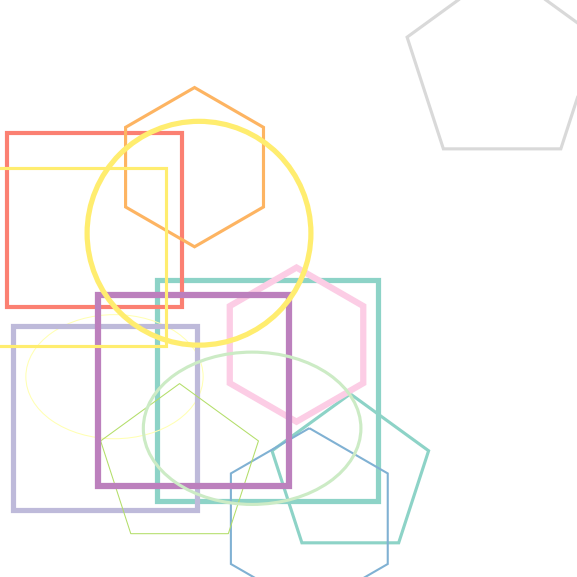[{"shape": "pentagon", "thickness": 1.5, "radius": 0.71, "center": [0.607, 0.175]}, {"shape": "square", "thickness": 2.5, "radius": 0.96, "center": [0.464, 0.323]}, {"shape": "oval", "thickness": 0.5, "radius": 0.77, "center": [0.198, 0.347]}, {"shape": "square", "thickness": 2.5, "radius": 0.8, "center": [0.182, 0.275]}, {"shape": "square", "thickness": 2, "radius": 0.76, "center": [0.163, 0.618]}, {"shape": "hexagon", "thickness": 1, "radius": 0.78, "center": [0.536, 0.101]}, {"shape": "hexagon", "thickness": 1.5, "radius": 0.69, "center": [0.337, 0.71]}, {"shape": "pentagon", "thickness": 0.5, "radius": 0.72, "center": [0.311, 0.191]}, {"shape": "hexagon", "thickness": 3, "radius": 0.67, "center": [0.513, 0.402]}, {"shape": "pentagon", "thickness": 1.5, "radius": 0.86, "center": [0.869, 0.881]}, {"shape": "square", "thickness": 3, "radius": 0.83, "center": [0.335, 0.323]}, {"shape": "oval", "thickness": 1.5, "radius": 0.94, "center": [0.437, 0.258]}, {"shape": "circle", "thickness": 2.5, "radius": 0.97, "center": [0.345, 0.595]}, {"shape": "square", "thickness": 1.5, "radius": 0.77, "center": [0.134, 0.554]}]